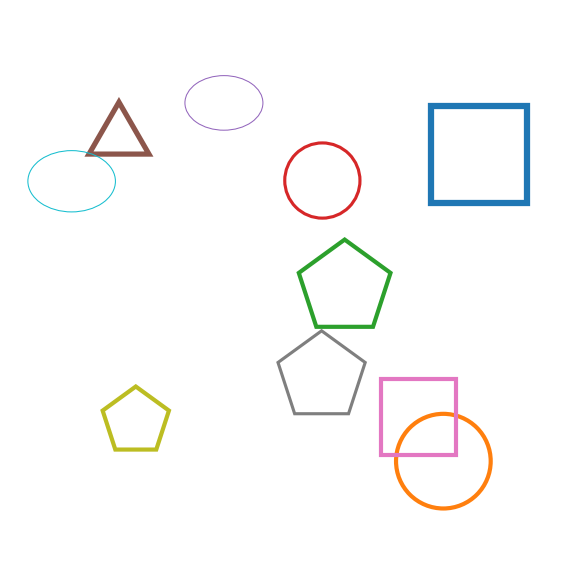[{"shape": "square", "thickness": 3, "radius": 0.42, "center": [0.83, 0.731]}, {"shape": "circle", "thickness": 2, "radius": 0.41, "center": [0.768, 0.201]}, {"shape": "pentagon", "thickness": 2, "radius": 0.42, "center": [0.597, 0.501]}, {"shape": "circle", "thickness": 1.5, "radius": 0.33, "center": [0.558, 0.687]}, {"shape": "oval", "thickness": 0.5, "radius": 0.34, "center": [0.388, 0.821]}, {"shape": "triangle", "thickness": 2.5, "radius": 0.3, "center": [0.206, 0.762]}, {"shape": "square", "thickness": 2, "radius": 0.33, "center": [0.725, 0.276]}, {"shape": "pentagon", "thickness": 1.5, "radius": 0.4, "center": [0.557, 0.347]}, {"shape": "pentagon", "thickness": 2, "radius": 0.3, "center": [0.235, 0.269]}, {"shape": "oval", "thickness": 0.5, "radius": 0.38, "center": [0.124, 0.685]}]